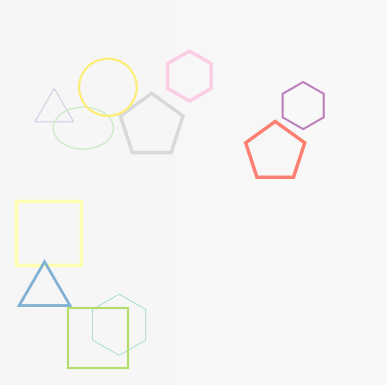[{"shape": "hexagon", "thickness": 0.5, "radius": 0.4, "center": [0.308, 0.156]}, {"shape": "square", "thickness": 2.5, "radius": 0.42, "center": [0.125, 0.394]}, {"shape": "triangle", "thickness": 0.5, "radius": 0.29, "center": [0.14, 0.712]}, {"shape": "pentagon", "thickness": 2.5, "radius": 0.4, "center": [0.71, 0.604]}, {"shape": "triangle", "thickness": 2, "radius": 0.38, "center": [0.115, 0.244]}, {"shape": "square", "thickness": 1.5, "radius": 0.39, "center": [0.253, 0.122]}, {"shape": "hexagon", "thickness": 2.5, "radius": 0.32, "center": [0.489, 0.802]}, {"shape": "pentagon", "thickness": 2.5, "radius": 0.43, "center": [0.392, 0.672]}, {"shape": "hexagon", "thickness": 1.5, "radius": 0.31, "center": [0.782, 0.726]}, {"shape": "oval", "thickness": 1, "radius": 0.39, "center": [0.215, 0.667]}, {"shape": "circle", "thickness": 1.5, "radius": 0.37, "center": [0.278, 0.773]}]